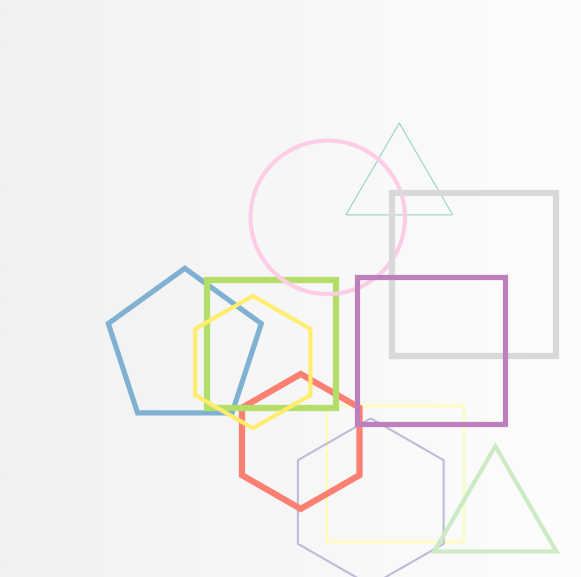[{"shape": "triangle", "thickness": 0.5, "radius": 0.53, "center": [0.687, 0.68]}, {"shape": "square", "thickness": 1, "radius": 0.59, "center": [0.68, 0.179]}, {"shape": "hexagon", "thickness": 1, "radius": 0.72, "center": [0.638, 0.13]}, {"shape": "hexagon", "thickness": 3, "radius": 0.58, "center": [0.517, 0.235]}, {"shape": "pentagon", "thickness": 2.5, "radius": 0.69, "center": [0.318, 0.396]}, {"shape": "square", "thickness": 3, "radius": 0.56, "center": [0.467, 0.403]}, {"shape": "circle", "thickness": 2, "radius": 0.66, "center": [0.564, 0.623]}, {"shape": "square", "thickness": 3, "radius": 0.71, "center": [0.816, 0.524]}, {"shape": "square", "thickness": 2.5, "radius": 0.64, "center": [0.742, 0.392]}, {"shape": "triangle", "thickness": 2, "radius": 0.61, "center": [0.852, 0.105]}, {"shape": "hexagon", "thickness": 2, "radius": 0.57, "center": [0.435, 0.372]}]